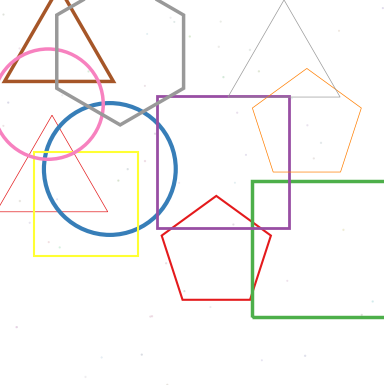[{"shape": "triangle", "thickness": 0.5, "radius": 0.84, "center": [0.135, 0.534]}, {"shape": "pentagon", "thickness": 1.5, "radius": 0.75, "center": [0.562, 0.342]}, {"shape": "circle", "thickness": 3, "radius": 0.86, "center": [0.285, 0.561]}, {"shape": "square", "thickness": 2.5, "radius": 0.89, "center": [0.833, 0.353]}, {"shape": "square", "thickness": 2, "radius": 0.86, "center": [0.58, 0.578]}, {"shape": "pentagon", "thickness": 0.5, "radius": 0.74, "center": [0.797, 0.673]}, {"shape": "square", "thickness": 1.5, "radius": 0.68, "center": [0.224, 0.471]}, {"shape": "triangle", "thickness": 2.5, "radius": 0.82, "center": [0.153, 0.87]}, {"shape": "circle", "thickness": 2.5, "radius": 0.72, "center": [0.125, 0.73]}, {"shape": "hexagon", "thickness": 2.5, "radius": 0.95, "center": [0.312, 0.866]}, {"shape": "triangle", "thickness": 0.5, "radius": 0.84, "center": [0.738, 0.832]}]